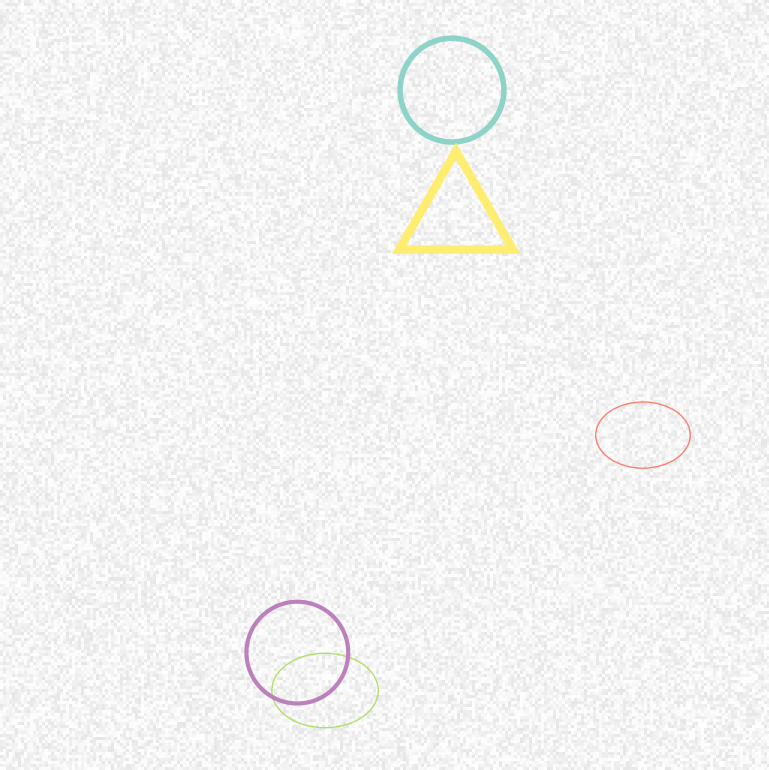[{"shape": "circle", "thickness": 2, "radius": 0.34, "center": [0.587, 0.883]}, {"shape": "oval", "thickness": 0.5, "radius": 0.31, "center": [0.835, 0.435]}, {"shape": "oval", "thickness": 0.5, "radius": 0.35, "center": [0.422, 0.103]}, {"shape": "circle", "thickness": 1.5, "radius": 0.33, "center": [0.386, 0.152]}, {"shape": "triangle", "thickness": 3, "radius": 0.43, "center": [0.592, 0.719]}]